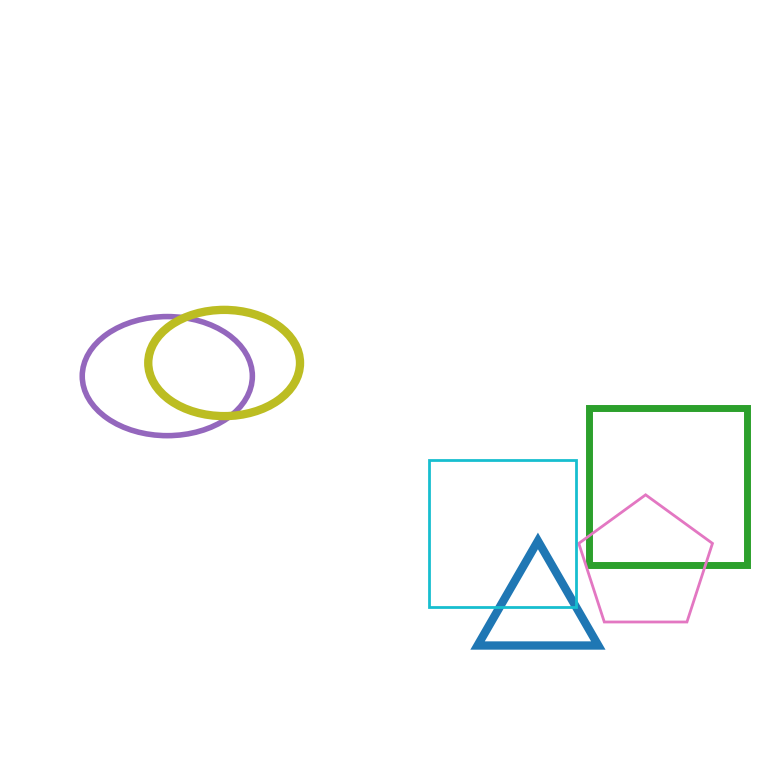[{"shape": "triangle", "thickness": 3, "radius": 0.45, "center": [0.699, 0.207]}, {"shape": "square", "thickness": 2.5, "radius": 0.51, "center": [0.868, 0.368]}, {"shape": "oval", "thickness": 2, "radius": 0.55, "center": [0.217, 0.512]}, {"shape": "pentagon", "thickness": 1, "radius": 0.46, "center": [0.838, 0.266]}, {"shape": "oval", "thickness": 3, "radius": 0.49, "center": [0.291, 0.529]}, {"shape": "square", "thickness": 1, "radius": 0.48, "center": [0.653, 0.307]}]